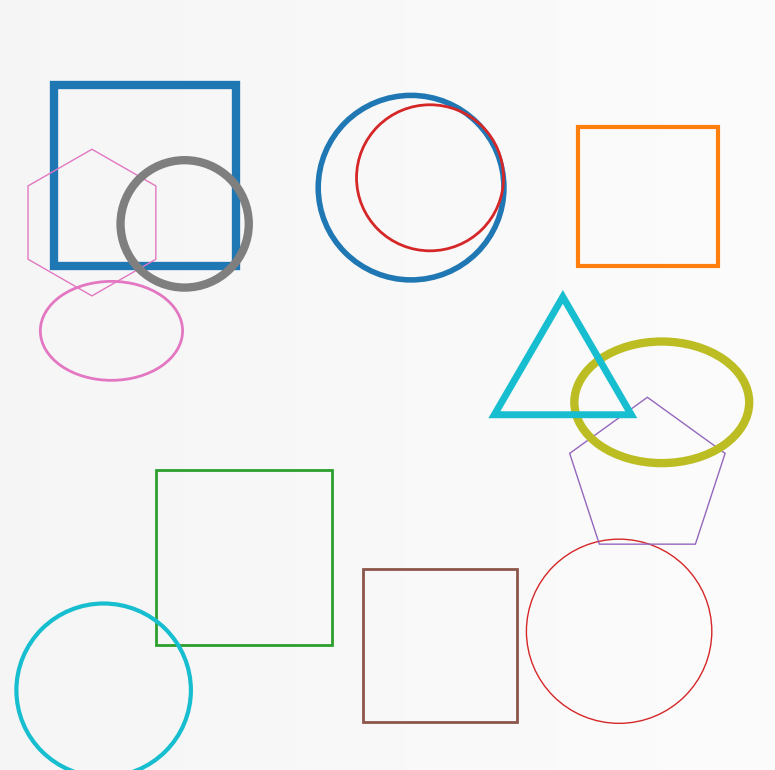[{"shape": "square", "thickness": 3, "radius": 0.59, "center": [0.187, 0.772]}, {"shape": "circle", "thickness": 2, "radius": 0.6, "center": [0.53, 0.756]}, {"shape": "square", "thickness": 1.5, "radius": 0.45, "center": [0.836, 0.745]}, {"shape": "square", "thickness": 1, "radius": 0.57, "center": [0.314, 0.276]}, {"shape": "circle", "thickness": 1, "radius": 0.47, "center": [0.555, 0.769]}, {"shape": "circle", "thickness": 0.5, "radius": 0.6, "center": [0.799, 0.18]}, {"shape": "pentagon", "thickness": 0.5, "radius": 0.53, "center": [0.835, 0.379]}, {"shape": "square", "thickness": 1, "radius": 0.5, "center": [0.568, 0.162]}, {"shape": "oval", "thickness": 1, "radius": 0.46, "center": [0.144, 0.57]}, {"shape": "hexagon", "thickness": 0.5, "radius": 0.48, "center": [0.119, 0.711]}, {"shape": "circle", "thickness": 3, "radius": 0.41, "center": [0.238, 0.709]}, {"shape": "oval", "thickness": 3, "radius": 0.56, "center": [0.854, 0.478]}, {"shape": "triangle", "thickness": 2.5, "radius": 0.51, "center": [0.726, 0.512]}, {"shape": "circle", "thickness": 1.5, "radius": 0.56, "center": [0.134, 0.104]}]